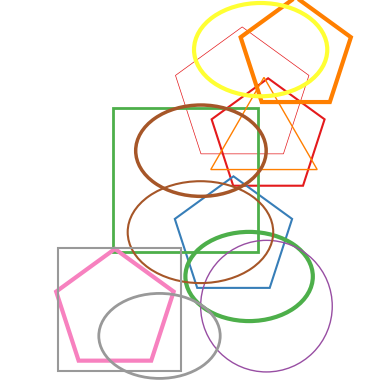[{"shape": "pentagon", "thickness": 0.5, "radius": 0.91, "center": [0.629, 0.748]}, {"shape": "pentagon", "thickness": 1.5, "radius": 0.77, "center": [0.696, 0.642]}, {"shape": "pentagon", "thickness": 1.5, "radius": 0.8, "center": [0.606, 0.382]}, {"shape": "oval", "thickness": 3, "radius": 0.83, "center": [0.647, 0.282]}, {"shape": "square", "thickness": 2, "radius": 0.94, "center": [0.483, 0.532]}, {"shape": "circle", "thickness": 1, "radius": 0.85, "center": [0.692, 0.205]}, {"shape": "pentagon", "thickness": 3, "radius": 0.75, "center": [0.768, 0.857]}, {"shape": "triangle", "thickness": 1, "radius": 0.8, "center": [0.686, 0.639]}, {"shape": "oval", "thickness": 3, "radius": 0.87, "center": [0.677, 0.871]}, {"shape": "oval", "thickness": 1.5, "radius": 0.95, "center": [0.521, 0.397]}, {"shape": "oval", "thickness": 2.5, "radius": 0.85, "center": [0.522, 0.609]}, {"shape": "pentagon", "thickness": 3, "radius": 0.8, "center": [0.298, 0.193]}, {"shape": "square", "thickness": 1.5, "radius": 0.8, "center": [0.311, 0.196]}, {"shape": "oval", "thickness": 2, "radius": 0.79, "center": [0.414, 0.127]}]